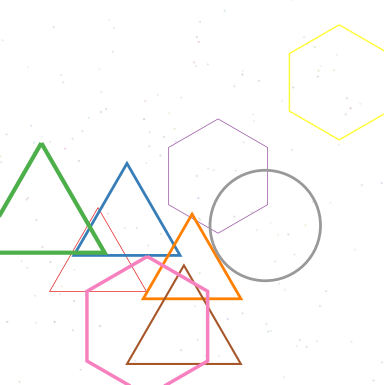[{"shape": "triangle", "thickness": 0.5, "radius": 0.73, "center": [0.255, 0.315]}, {"shape": "triangle", "thickness": 2, "radius": 0.8, "center": [0.33, 0.416]}, {"shape": "triangle", "thickness": 3, "radius": 0.95, "center": [0.107, 0.439]}, {"shape": "hexagon", "thickness": 0.5, "radius": 0.74, "center": [0.566, 0.543]}, {"shape": "triangle", "thickness": 2, "radius": 0.73, "center": [0.499, 0.297]}, {"shape": "hexagon", "thickness": 1, "radius": 0.75, "center": [0.881, 0.786]}, {"shape": "triangle", "thickness": 1.5, "radius": 0.85, "center": [0.478, 0.14]}, {"shape": "hexagon", "thickness": 2.5, "radius": 0.9, "center": [0.383, 0.153]}, {"shape": "circle", "thickness": 2, "radius": 0.72, "center": [0.689, 0.414]}]